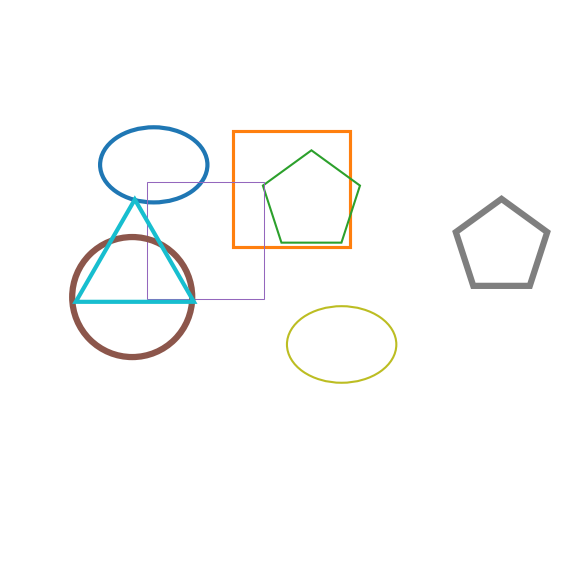[{"shape": "oval", "thickness": 2, "radius": 0.46, "center": [0.266, 0.714]}, {"shape": "square", "thickness": 1.5, "radius": 0.51, "center": [0.505, 0.672]}, {"shape": "pentagon", "thickness": 1, "radius": 0.44, "center": [0.539, 0.65]}, {"shape": "square", "thickness": 0.5, "radius": 0.5, "center": [0.356, 0.583]}, {"shape": "circle", "thickness": 3, "radius": 0.52, "center": [0.229, 0.485]}, {"shape": "pentagon", "thickness": 3, "radius": 0.42, "center": [0.868, 0.571]}, {"shape": "oval", "thickness": 1, "radius": 0.47, "center": [0.592, 0.403]}, {"shape": "triangle", "thickness": 2, "radius": 0.59, "center": [0.233, 0.536]}]